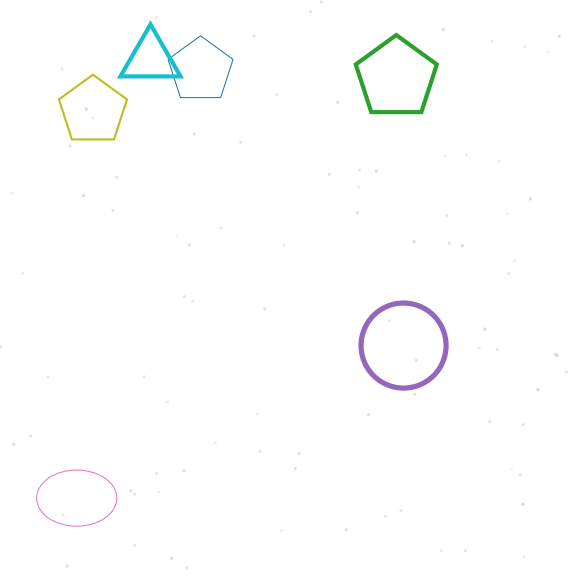[{"shape": "pentagon", "thickness": 0.5, "radius": 0.3, "center": [0.347, 0.878]}, {"shape": "pentagon", "thickness": 2, "radius": 0.37, "center": [0.686, 0.865]}, {"shape": "circle", "thickness": 2.5, "radius": 0.37, "center": [0.699, 0.401]}, {"shape": "oval", "thickness": 0.5, "radius": 0.35, "center": [0.133, 0.137]}, {"shape": "pentagon", "thickness": 1, "radius": 0.31, "center": [0.161, 0.808]}, {"shape": "triangle", "thickness": 2, "radius": 0.3, "center": [0.261, 0.897]}]